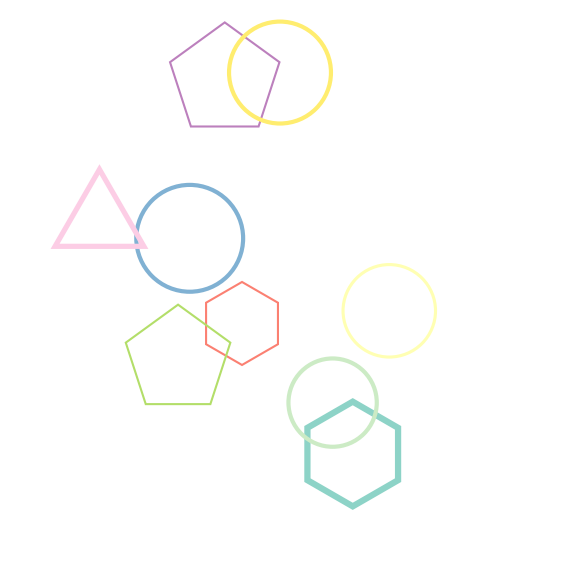[{"shape": "hexagon", "thickness": 3, "radius": 0.45, "center": [0.611, 0.213]}, {"shape": "circle", "thickness": 1.5, "radius": 0.4, "center": [0.674, 0.461]}, {"shape": "hexagon", "thickness": 1, "radius": 0.36, "center": [0.419, 0.439]}, {"shape": "circle", "thickness": 2, "radius": 0.46, "center": [0.329, 0.586]}, {"shape": "pentagon", "thickness": 1, "radius": 0.48, "center": [0.308, 0.376]}, {"shape": "triangle", "thickness": 2.5, "radius": 0.44, "center": [0.172, 0.617]}, {"shape": "pentagon", "thickness": 1, "radius": 0.5, "center": [0.389, 0.861]}, {"shape": "circle", "thickness": 2, "radius": 0.38, "center": [0.576, 0.302]}, {"shape": "circle", "thickness": 2, "radius": 0.44, "center": [0.485, 0.874]}]